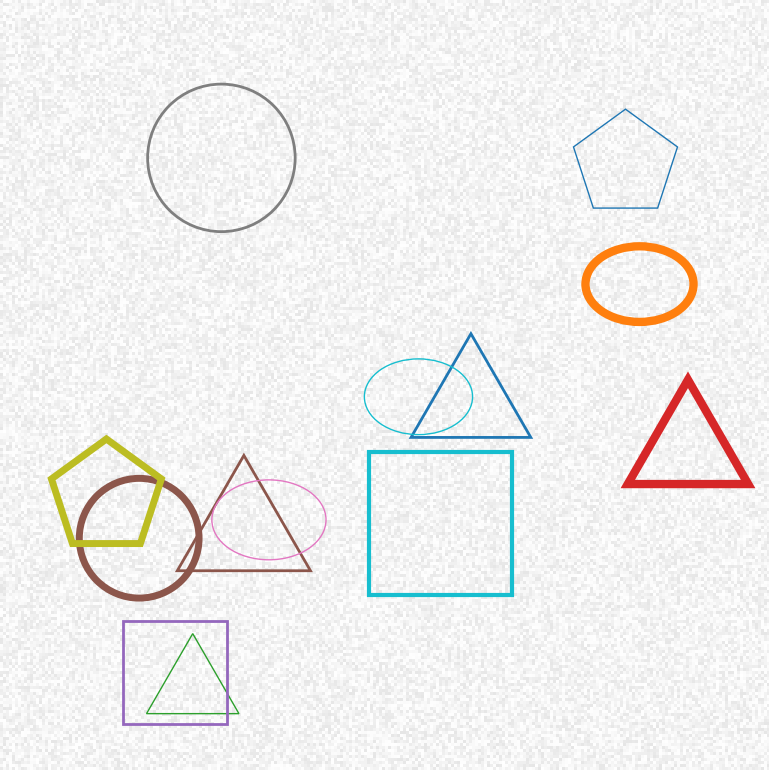[{"shape": "triangle", "thickness": 1, "radius": 0.45, "center": [0.612, 0.477]}, {"shape": "pentagon", "thickness": 0.5, "radius": 0.36, "center": [0.812, 0.787]}, {"shape": "oval", "thickness": 3, "radius": 0.35, "center": [0.831, 0.631]}, {"shape": "triangle", "thickness": 0.5, "radius": 0.35, "center": [0.25, 0.108]}, {"shape": "triangle", "thickness": 3, "radius": 0.45, "center": [0.893, 0.417]}, {"shape": "square", "thickness": 1, "radius": 0.34, "center": [0.228, 0.127]}, {"shape": "circle", "thickness": 2.5, "radius": 0.39, "center": [0.181, 0.301]}, {"shape": "triangle", "thickness": 1, "radius": 0.5, "center": [0.317, 0.309]}, {"shape": "oval", "thickness": 0.5, "radius": 0.37, "center": [0.349, 0.325]}, {"shape": "circle", "thickness": 1, "radius": 0.48, "center": [0.288, 0.795]}, {"shape": "pentagon", "thickness": 2.5, "radius": 0.38, "center": [0.138, 0.355]}, {"shape": "oval", "thickness": 0.5, "radius": 0.35, "center": [0.543, 0.485]}, {"shape": "square", "thickness": 1.5, "radius": 0.46, "center": [0.573, 0.321]}]